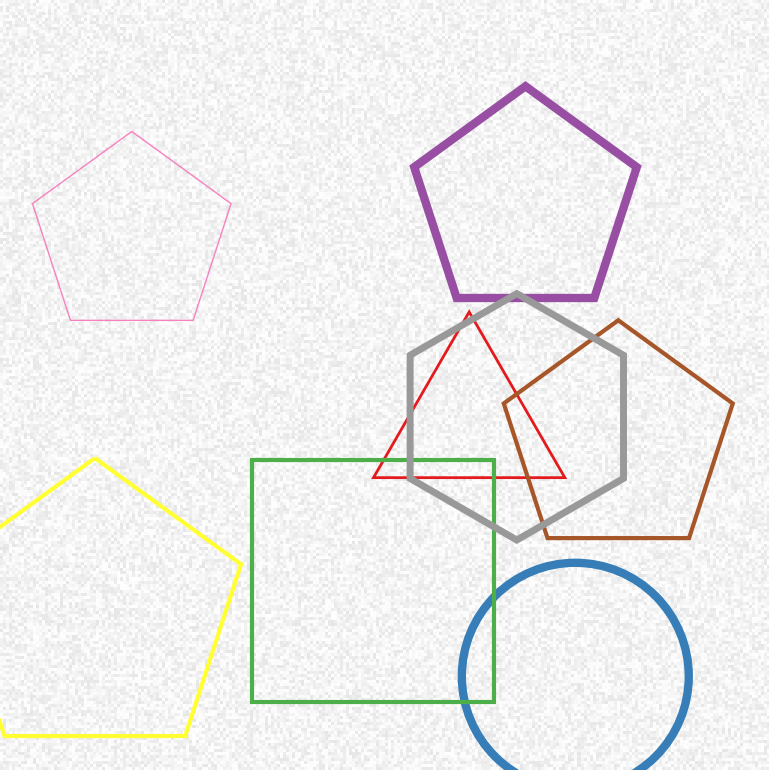[{"shape": "triangle", "thickness": 1, "radius": 0.72, "center": [0.609, 0.451]}, {"shape": "circle", "thickness": 3, "radius": 0.74, "center": [0.747, 0.122]}, {"shape": "square", "thickness": 1.5, "radius": 0.78, "center": [0.485, 0.245]}, {"shape": "pentagon", "thickness": 3, "radius": 0.76, "center": [0.682, 0.736]}, {"shape": "pentagon", "thickness": 1.5, "radius": 1.0, "center": [0.123, 0.206]}, {"shape": "pentagon", "thickness": 1.5, "radius": 0.78, "center": [0.803, 0.428]}, {"shape": "pentagon", "thickness": 0.5, "radius": 0.68, "center": [0.171, 0.694]}, {"shape": "hexagon", "thickness": 2.5, "radius": 0.8, "center": [0.671, 0.459]}]